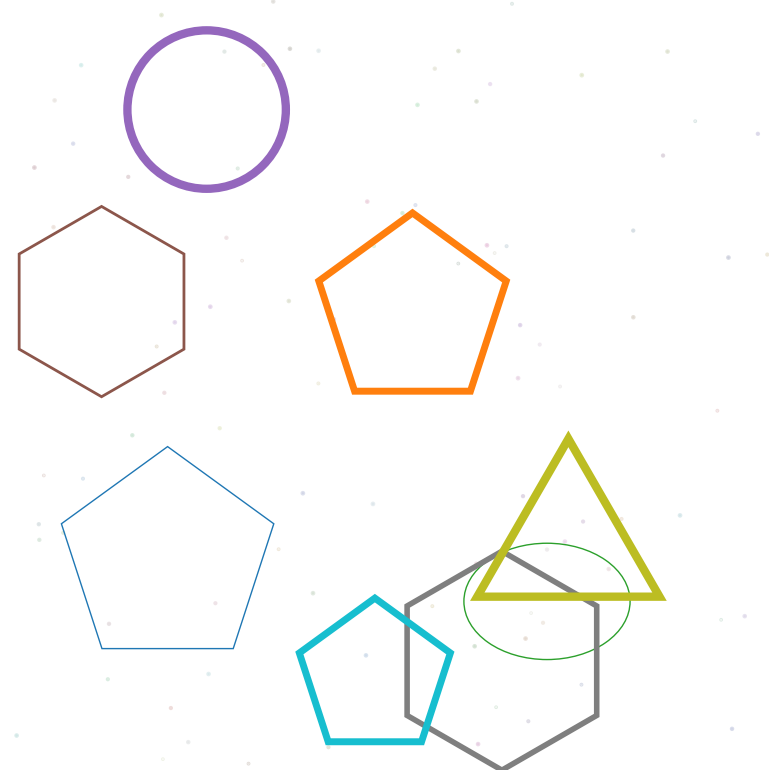[{"shape": "pentagon", "thickness": 0.5, "radius": 0.73, "center": [0.218, 0.275]}, {"shape": "pentagon", "thickness": 2.5, "radius": 0.64, "center": [0.536, 0.595]}, {"shape": "oval", "thickness": 0.5, "radius": 0.54, "center": [0.71, 0.219]}, {"shape": "circle", "thickness": 3, "radius": 0.51, "center": [0.268, 0.858]}, {"shape": "hexagon", "thickness": 1, "radius": 0.62, "center": [0.132, 0.608]}, {"shape": "hexagon", "thickness": 2, "radius": 0.71, "center": [0.652, 0.142]}, {"shape": "triangle", "thickness": 3, "radius": 0.68, "center": [0.738, 0.293]}, {"shape": "pentagon", "thickness": 2.5, "radius": 0.52, "center": [0.487, 0.12]}]